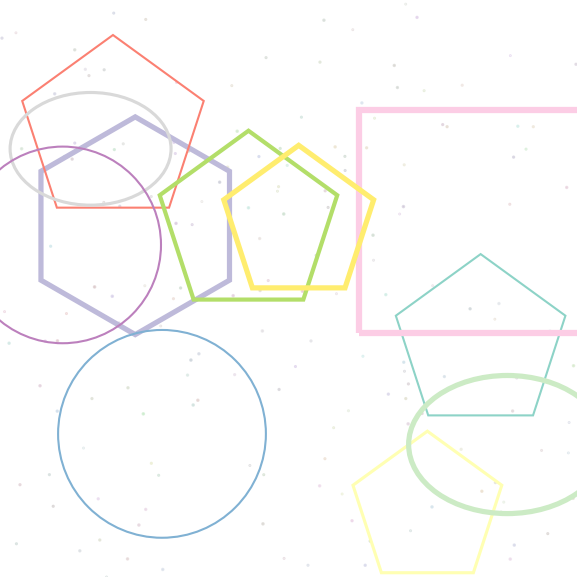[{"shape": "pentagon", "thickness": 1, "radius": 0.77, "center": [0.832, 0.405]}, {"shape": "pentagon", "thickness": 1.5, "radius": 0.68, "center": [0.74, 0.117]}, {"shape": "hexagon", "thickness": 2.5, "radius": 0.94, "center": [0.234, 0.608]}, {"shape": "pentagon", "thickness": 1, "radius": 0.83, "center": [0.196, 0.773]}, {"shape": "circle", "thickness": 1, "radius": 0.9, "center": [0.281, 0.248]}, {"shape": "pentagon", "thickness": 2, "radius": 0.81, "center": [0.43, 0.611]}, {"shape": "square", "thickness": 3, "radius": 0.96, "center": [0.815, 0.616]}, {"shape": "oval", "thickness": 1.5, "radius": 0.7, "center": [0.157, 0.741]}, {"shape": "circle", "thickness": 1, "radius": 0.85, "center": [0.109, 0.575]}, {"shape": "oval", "thickness": 2.5, "radius": 0.85, "center": [0.878, 0.229]}, {"shape": "pentagon", "thickness": 2.5, "radius": 0.68, "center": [0.517, 0.611]}]